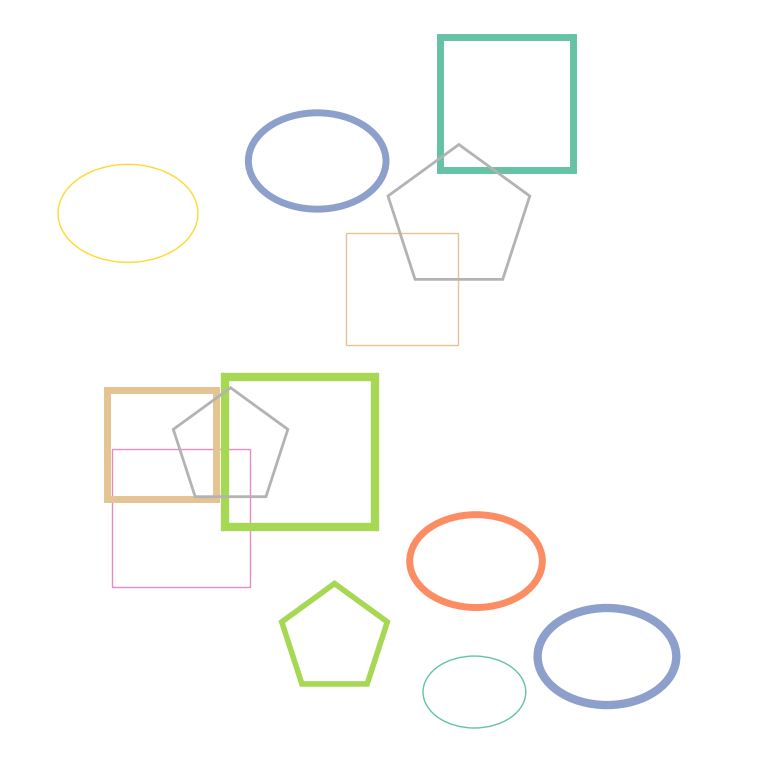[{"shape": "square", "thickness": 2.5, "radius": 0.43, "center": [0.658, 0.866]}, {"shape": "oval", "thickness": 0.5, "radius": 0.33, "center": [0.616, 0.101]}, {"shape": "oval", "thickness": 2.5, "radius": 0.43, "center": [0.618, 0.271]}, {"shape": "oval", "thickness": 3, "radius": 0.45, "center": [0.788, 0.147]}, {"shape": "oval", "thickness": 2.5, "radius": 0.45, "center": [0.412, 0.791]}, {"shape": "square", "thickness": 0.5, "radius": 0.45, "center": [0.235, 0.327]}, {"shape": "square", "thickness": 3, "radius": 0.49, "center": [0.389, 0.413]}, {"shape": "pentagon", "thickness": 2, "radius": 0.36, "center": [0.434, 0.17]}, {"shape": "oval", "thickness": 0.5, "radius": 0.45, "center": [0.166, 0.723]}, {"shape": "square", "thickness": 0.5, "radius": 0.36, "center": [0.522, 0.625]}, {"shape": "square", "thickness": 2.5, "radius": 0.36, "center": [0.21, 0.423]}, {"shape": "pentagon", "thickness": 1, "radius": 0.48, "center": [0.596, 0.716]}, {"shape": "pentagon", "thickness": 1, "radius": 0.39, "center": [0.299, 0.418]}]